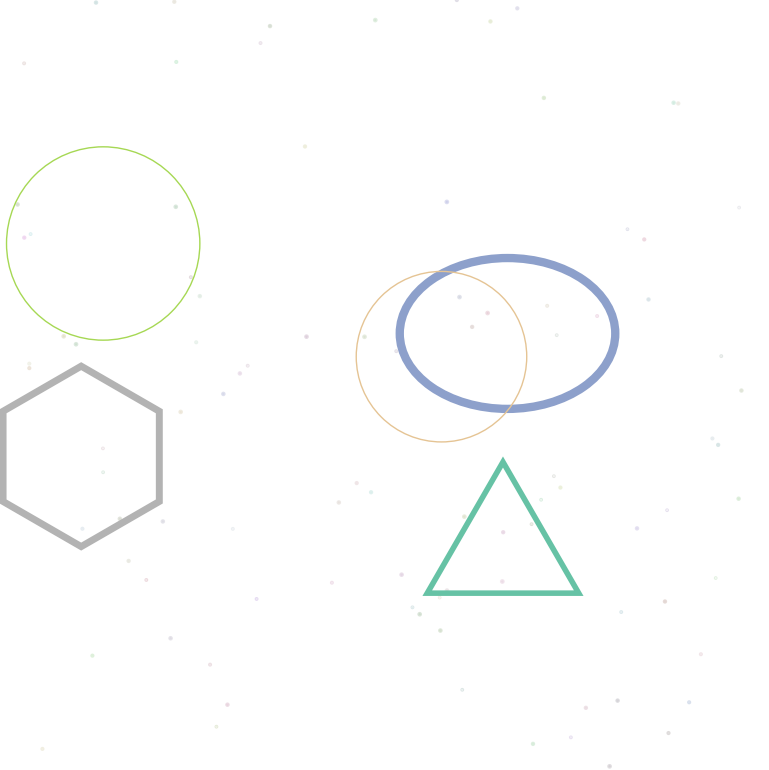[{"shape": "triangle", "thickness": 2, "radius": 0.57, "center": [0.653, 0.286]}, {"shape": "oval", "thickness": 3, "radius": 0.7, "center": [0.659, 0.567]}, {"shape": "circle", "thickness": 0.5, "radius": 0.63, "center": [0.134, 0.684]}, {"shape": "circle", "thickness": 0.5, "radius": 0.55, "center": [0.573, 0.537]}, {"shape": "hexagon", "thickness": 2.5, "radius": 0.59, "center": [0.105, 0.407]}]